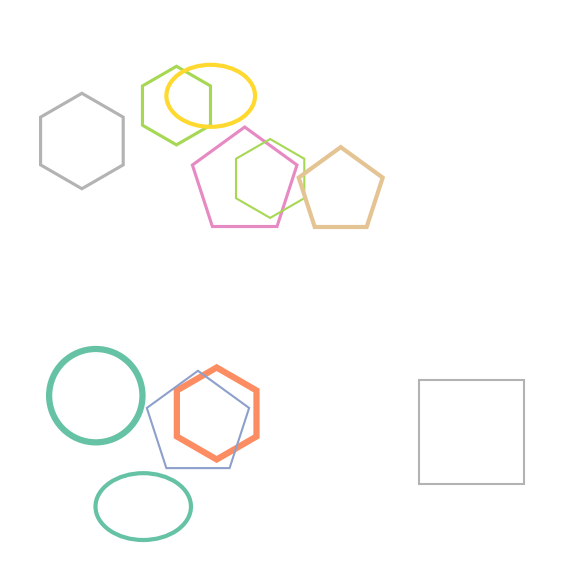[{"shape": "oval", "thickness": 2, "radius": 0.41, "center": [0.248, 0.122]}, {"shape": "circle", "thickness": 3, "radius": 0.4, "center": [0.166, 0.314]}, {"shape": "hexagon", "thickness": 3, "radius": 0.4, "center": [0.375, 0.283]}, {"shape": "pentagon", "thickness": 1, "radius": 0.47, "center": [0.343, 0.264]}, {"shape": "pentagon", "thickness": 1.5, "radius": 0.48, "center": [0.424, 0.684]}, {"shape": "hexagon", "thickness": 1.5, "radius": 0.34, "center": [0.306, 0.816]}, {"shape": "hexagon", "thickness": 1, "radius": 0.34, "center": [0.468, 0.69]}, {"shape": "oval", "thickness": 2, "radius": 0.38, "center": [0.365, 0.833]}, {"shape": "pentagon", "thickness": 2, "radius": 0.38, "center": [0.59, 0.668]}, {"shape": "square", "thickness": 1, "radius": 0.45, "center": [0.817, 0.251]}, {"shape": "hexagon", "thickness": 1.5, "radius": 0.41, "center": [0.142, 0.755]}]